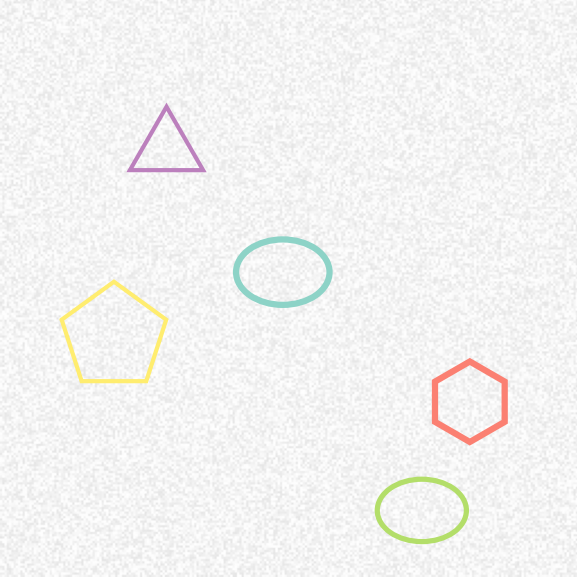[{"shape": "oval", "thickness": 3, "radius": 0.4, "center": [0.49, 0.528]}, {"shape": "hexagon", "thickness": 3, "radius": 0.35, "center": [0.814, 0.303]}, {"shape": "oval", "thickness": 2.5, "radius": 0.39, "center": [0.73, 0.115]}, {"shape": "triangle", "thickness": 2, "radius": 0.37, "center": [0.288, 0.741]}, {"shape": "pentagon", "thickness": 2, "radius": 0.48, "center": [0.197, 0.416]}]